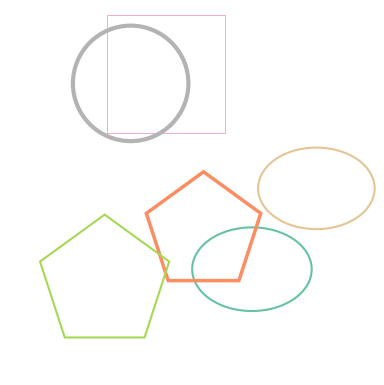[{"shape": "oval", "thickness": 1.5, "radius": 0.78, "center": [0.654, 0.301]}, {"shape": "pentagon", "thickness": 2.5, "radius": 0.78, "center": [0.529, 0.398]}, {"shape": "square", "thickness": 0.5, "radius": 0.77, "center": [0.431, 0.807]}, {"shape": "pentagon", "thickness": 1.5, "radius": 0.88, "center": [0.272, 0.266]}, {"shape": "oval", "thickness": 1.5, "radius": 0.76, "center": [0.822, 0.511]}, {"shape": "circle", "thickness": 3, "radius": 0.75, "center": [0.339, 0.783]}]